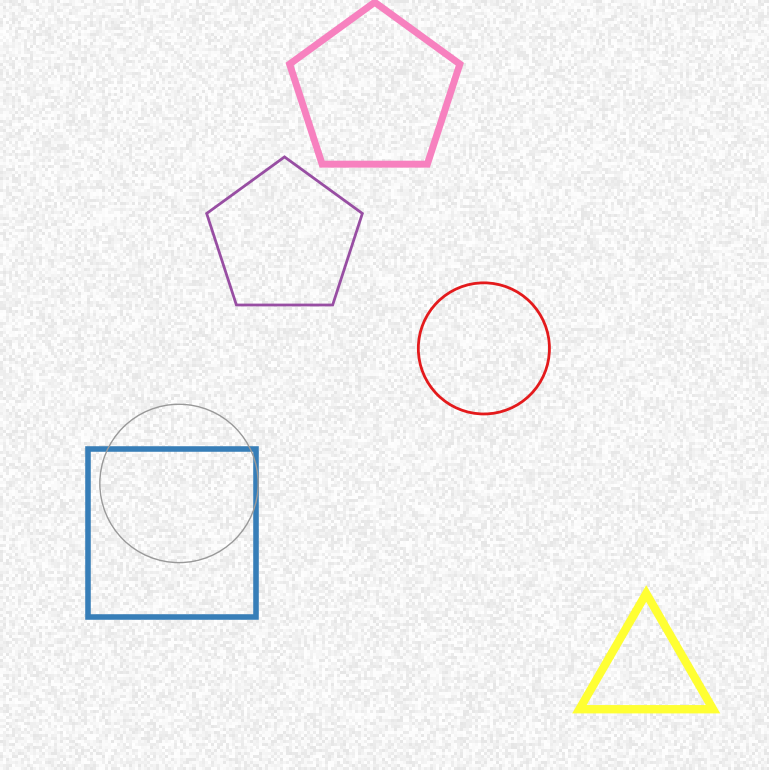[{"shape": "circle", "thickness": 1, "radius": 0.43, "center": [0.628, 0.548]}, {"shape": "square", "thickness": 2, "radius": 0.55, "center": [0.223, 0.307]}, {"shape": "pentagon", "thickness": 1, "radius": 0.53, "center": [0.37, 0.69]}, {"shape": "triangle", "thickness": 3, "radius": 0.5, "center": [0.839, 0.129]}, {"shape": "pentagon", "thickness": 2.5, "radius": 0.58, "center": [0.487, 0.881]}, {"shape": "circle", "thickness": 0.5, "radius": 0.51, "center": [0.232, 0.372]}]